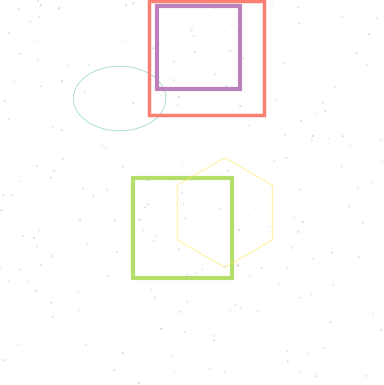[{"shape": "oval", "thickness": 0.5, "radius": 0.6, "center": [0.311, 0.744]}, {"shape": "square", "thickness": 2.5, "radius": 0.74, "center": [0.536, 0.849]}, {"shape": "square", "thickness": 3, "radius": 0.65, "center": [0.474, 0.407]}, {"shape": "square", "thickness": 3, "radius": 0.54, "center": [0.516, 0.877]}, {"shape": "hexagon", "thickness": 0.5, "radius": 0.71, "center": [0.584, 0.448]}]